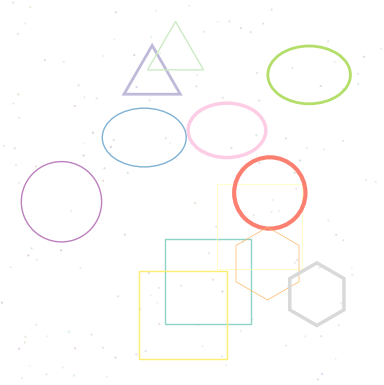[{"shape": "square", "thickness": 1, "radius": 0.55, "center": [0.54, 0.269]}, {"shape": "square", "thickness": 0.5, "radius": 0.56, "center": [0.674, 0.411]}, {"shape": "triangle", "thickness": 2, "radius": 0.42, "center": [0.395, 0.798]}, {"shape": "circle", "thickness": 3, "radius": 0.46, "center": [0.701, 0.499]}, {"shape": "oval", "thickness": 1, "radius": 0.54, "center": [0.375, 0.643]}, {"shape": "hexagon", "thickness": 0.5, "radius": 0.47, "center": [0.695, 0.315]}, {"shape": "oval", "thickness": 2, "radius": 0.54, "center": [0.803, 0.805]}, {"shape": "oval", "thickness": 2.5, "radius": 0.5, "center": [0.59, 0.661]}, {"shape": "hexagon", "thickness": 2.5, "radius": 0.41, "center": [0.823, 0.236]}, {"shape": "circle", "thickness": 1, "radius": 0.52, "center": [0.16, 0.476]}, {"shape": "triangle", "thickness": 1, "radius": 0.42, "center": [0.456, 0.86]}, {"shape": "square", "thickness": 1, "radius": 0.58, "center": [0.476, 0.182]}]